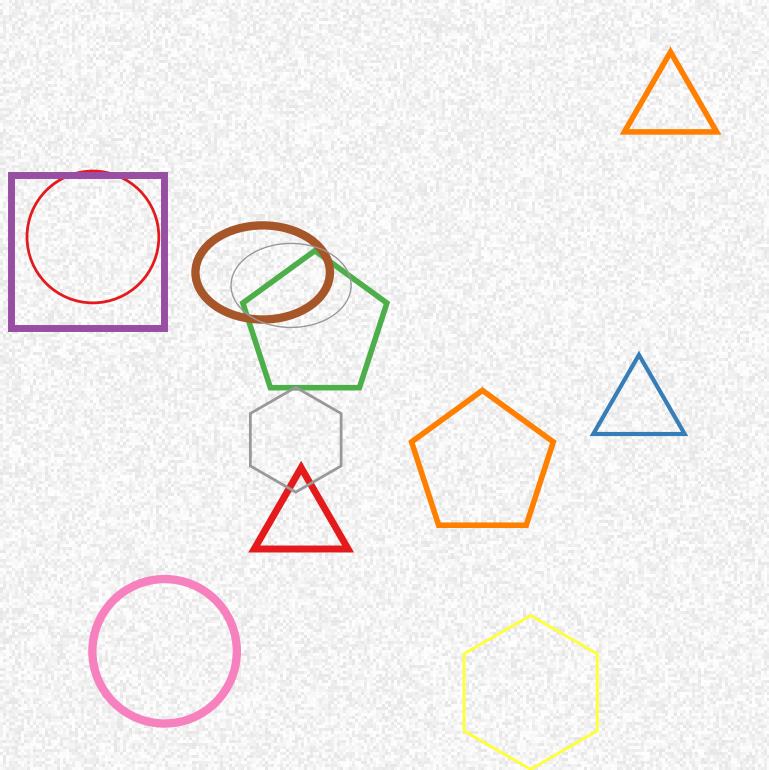[{"shape": "triangle", "thickness": 2.5, "radius": 0.35, "center": [0.391, 0.322]}, {"shape": "circle", "thickness": 1, "radius": 0.43, "center": [0.121, 0.692]}, {"shape": "triangle", "thickness": 1.5, "radius": 0.34, "center": [0.83, 0.471]}, {"shape": "pentagon", "thickness": 2, "radius": 0.49, "center": [0.409, 0.576]}, {"shape": "square", "thickness": 2.5, "radius": 0.49, "center": [0.114, 0.674]}, {"shape": "triangle", "thickness": 2, "radius": 0.35, "center": [0.871, 0.863]}, {"shape": "pentagon", "thickness": 2, "radius": 0.48, "center": [0.627, 0.396]}, {"shape": "hexagon", "thickness": 1, "radius": 0.5, "center": [0.689, 0.101]}, {"shape": "oval", "thickness": 3, "radius": 0.44, "center": [0.341, 0.646]}, {"shape": "circle", "thickness": 3, "radius": 0.47, "center": [0.214, 0.154]}, {"shape": "hexagon", "thickness": 1, "radius": 0.34, "center": [0.384, 0.429]}, {"shape": "oval", "thickness": 0.5, "radius": 0.39, "center": [0.378, 0.629]}]